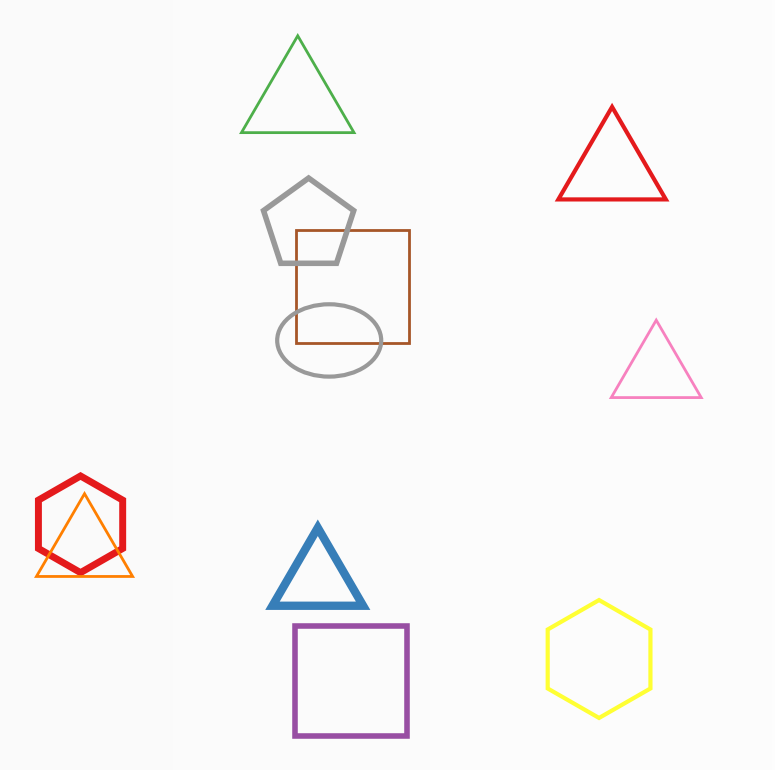[{"shape": "hexagon", "thickness": 2.5, "radius": 0.31, "center": [0.104, 0.319]}, {"shape": "triangle", "thickness": 1.5, "radius": 0.4, "center": [0.79, 0.781]}, {"shape": "triangle", "thickness": 3, "radius": 0.34, "center": [0.41, 0.247]}, {"shape": "triangle", "thickness": 1, "radius": 0.42, "center": [0.384, 0.87]}, {"shape": "square", "thickness": 2, "radius": 0.36, "center": [0.453, 0.115]}, {"shape": "triangle", "thickness": 1, "radius": 0.36, "center": [0.109, 0.287]}, {"shape": "hexagon", "thickness": 1.5, "radius": 0.38, "center": [0.773, 0.144]}, {"shape": "square", "thickness": 1, "radius": 0.37, "center": [0.455, 0.628]}, {"shape": "triangle", "thickness": 1, "radius": 0.34, "center": [0.847, 0.517]}, {"shape": "oval", "thickness": 1.5, "radius": 0.34, "center": [0.425, 0.558]}, {"shape": "pentagon", "thickness": 2, "radius": 0.31, "center": [0.398, 0.708]}]